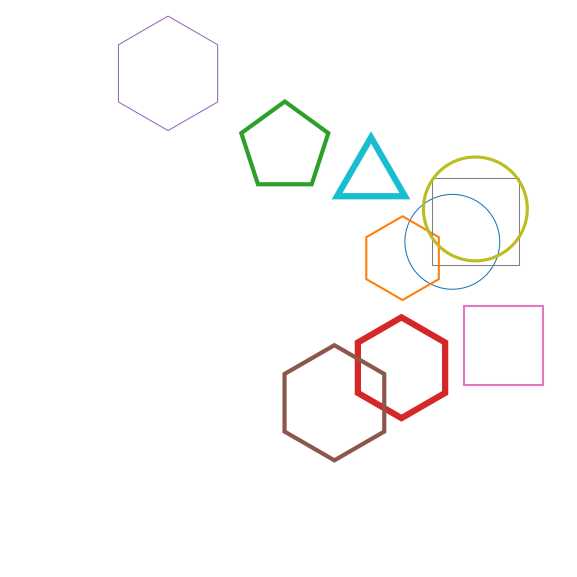[{"shape": "circle", "thickness": 0.5, "radius": 0.41, "center": [0.783, 0.58]}, {"shape": "hexagon", "thickness": 1, "radius": 0.36, "center": [0.697, 0.552]}, {"shape": "pentagon", "thickness": 2, "radius": 0.4, "center": [0.493, 0.744]}, {"shape": "hexagon", "thickness": 3, "radius": 0.44, "center": [0.695, 0.362]}, {"shape": "hexagon", "thickness": 0.5, "radius": 0.5, "center": [0.291, 0.872]}, {"shape": "hexagon", "thickness": 2, "radius": 0.5, "center": [0.579, 0.302]}, {"shape": "square", "thickness": 1, "radius": 0.34, "center": [0.872, 0.401]}, {"shape": "square", "thickness": 0.5, "radius": 0.38, "center": [0.823, 0.615]}, {"shape": "circle", "thickness": 1.5, "radius": 0.45, "center": [0.823, 0.637]}, {"shape": "triangle", "thickness": 3, "radius": 0.34, "center": [0.642, 0.693]}]